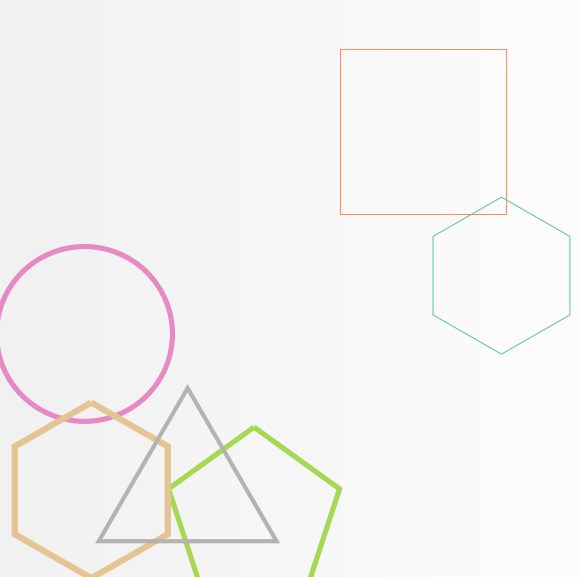[{"shape": "hexagon", "thickness": 0.5, "radius": 0.68, "center": [0.863, 0.522]}, {"shape": "square", "thickness": 0.5, "radius": 0.71, "center": [0.728, 0.771]}, {"shape": "circle", "thickness": 2.5, "radius": 0.76, "center": [0.145, 0.421]}, {"shape": "pentagon", "thickness": 2.5, "radius": 0.77, "center": [0.437, 0.105]}, {"shape": "hexagon", "thickness": 3, "radius": 0.76, "center": [0.157, 0.15]}, {"shape": "triangle", "thickness": 2, "radius": 0.88, "center": [0.323, 0.15]}]